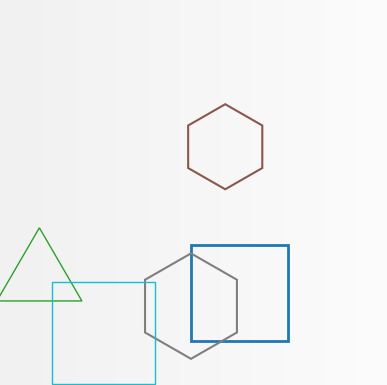[{"shape": "square", "thickness": 2, "radius": 0.62, "center": [0.617, 0.239]}, {"shape": "triangle", "thickness": 1, "radius": 0.63, "center": [0.102, 0.282]}, {"shape": "hexagon", "thickness": 1.5, "radius": 0.55, "center": [0.581, 0.619]}, {"shape": "hexagon", "thickness": 1.5, "radius": 0.68, "center": [0.493, 0.205]}, {"shape": "square", "thickness": 1, "radius": 0.66, "center": [0.267, 0.136]}]